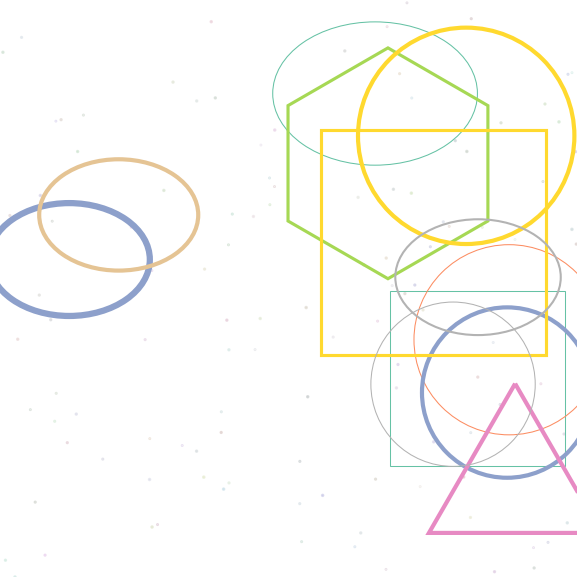[{"shape": "square", "thickness": 0.5, "radius": 0.76, "center": [0.827, 0.344]}, {"shape": "oval", "thickness": 0.5, "radius": 0.89, "center": [0.649, 0.837]}, {"shape": "circle", "thickness": 0.5, "radius": 0.82, "center": [0.881, 0.411]}, {"shape": "oval", "thickness": 3, "radius": 0.7, "center": [0.12, 0.55]}, {"shape": "circle", "thickness": 2, "radius": 0.74, "center": [0.878, 0.319]}, {"shape": "triangle", "thickness": 2, "radius": 0.86, "center": [0.892, 0.162]}, {"shape": "hexagon", "thickness": 1.5, "radius": 1.0, "center": [0.672, 0.716]}, {"shape": "square", "thickness": 1.5, "radius": 0.97, "center": [0.75, 0.58]}, {"shape": "circle", "thickness": 2, "radius": 0.94, "center": [0.807, 0.764]}, {"shape": "oval", "thickness": 2, "radius": 0.69, "center": [0.206, 0.627]}, {"shape": "oval", "thickness": 1, "radius": 0.72, "center": [0.828, 0.519]}, {"shape": "circle", "thickness": 0.5, "radius": 0.71, "center": [0.784, 0.334]}]